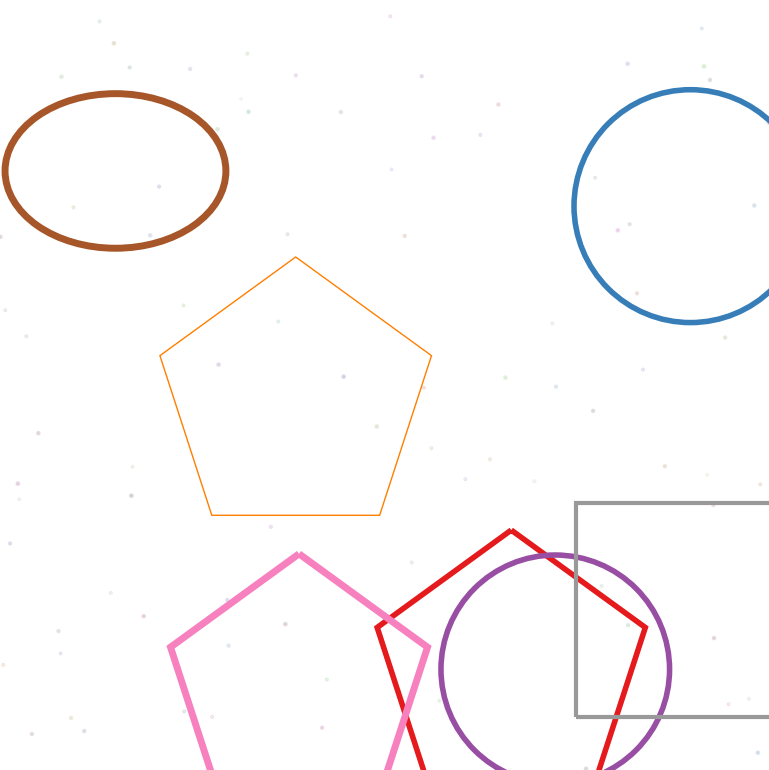[{"shape": "pentagon", "thickness": 2, "radius": 0.92, "center": [0.664, 0.128]}, {"shape": "circle", "thickness": 2, "radius": 0.76, "center": [0.897, 0.732]}, {"shape": "circle", "thickness": 2, "radius": 0.74, "center": [0.721, 0.131]}, {"shape": "pentagon", "thickness": 0.5, "radius": 0.93, "center": [0.384, 0.481]}, {"shape": "oval", "thickness": 2.5, "radius": 0.72, "center": [0.15, 0.778]}, {"shape": "pentagon", "thickness": 2.5, "radius": 0.88, "center": [0.388, 0.105]}, {"shape": "square", "thickness": 1.5, "radius": 0.69, "center": [0.887, 0.208]}]